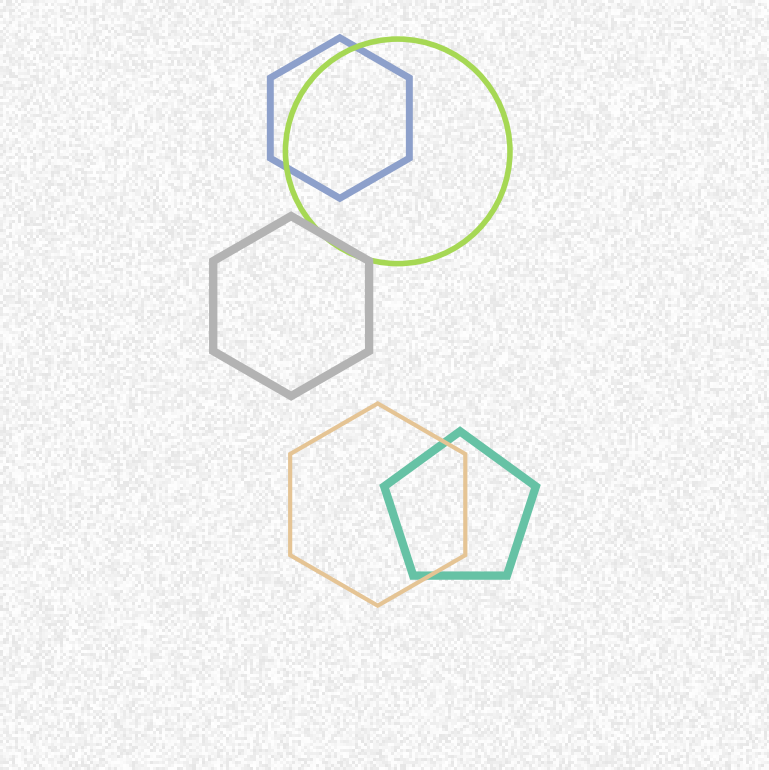[{"shape": "pentagon", "thickness": 3, "radius": 0.52, "center": [0.597, 0.336]}, {"shape": "hexagon", "thickness": 2.5, "radius": 0.52, "center": [0.441, 0.847]}, {"shape": "circle", "thickness": 2, "radius": 0.73, "center": [0.516, 0.803]}, {"shape": "hexagon", "thickness": 1.5, "radius": 0.66, "center": [0.491, 0.345]}, {"shape": "hexagon", "thickness": 3, "radius": 0.58, "center": [0.378, 0.603]}]